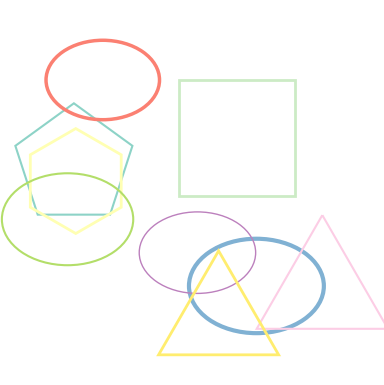[{"shape": "pentagon", "thickness": 1.5, "radius": 0.8, "center": [0.192, 0.572]}, {"shape": "hexagon", "thickness": 2, "radius": 0.68, "center": [0.197, 0.53]}, {"shape": "oval", "thickness": 2.5, "radius": 0.74, "center": [0.267, 0.792]}, {"shape": "oval", "thickness": 3, "radius": 0.88, "center": [0.666, 0.257]}, {"shape": "oval", "thickness": 1.5, "radius": 0.85, "center": [0.175, 0.431]}, {"shape": "triangle", "thickness": 1.5, "radius": 0.98, "center": [0.837, 0.244]}, {"shape": "oval", "thickness": 1, "radius": 0.76, "center": [0.513, 0.344]}, {"shape": "square", "thickness": 2, "radius": 0.75, "center": [0.615, 0.641]}, {"shape": "triangle", "thickness": 2, "radius": 0.9, "center": [0.568, 0.168]}]